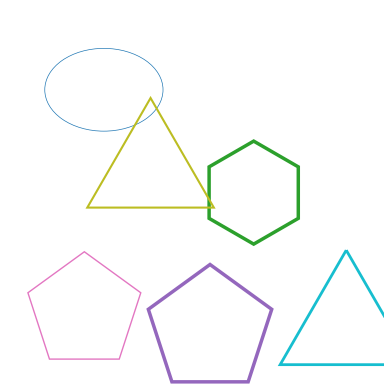[{"shape": "oval", "thickness": 0.5, "radius": 0.77, "center": [0.27, 0.767]}, {"shape": "hexagon", "thickness": 2.5, "radius": 0.67, "center": [0.659, 0.5]}, {"shape": "pentagon", "thickness": 2.5, "radius": 0.84, "center": [0.546, 0.145]}, {"shape": "pentagon", "thickness": 1, "radius": 0.77, "center": [0.219, 0.192]}, {"shape": "triangle", "thickness": 1.5, "radius": 0.95, "center": [0.391, 0.556]}, {"shape": "triangle", "thickness": 2, "radius": 0.99, "center": [0.899, 0.152]}]